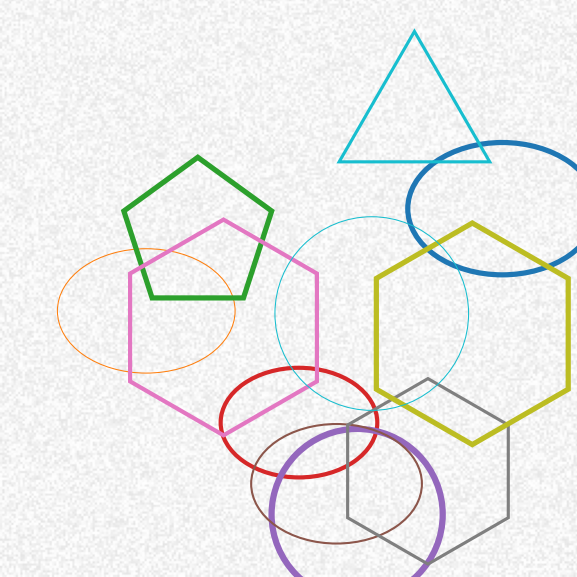[{"shape": "oval", "thickness": 2.5, "radius": 0.82, "center": [0.87, 0.638]}, {"shape": "oval", "thickness": 0.5, "radius": 0.77, "center": [0.253, 0.461]}, {"shape": "pentagon", "thickness": 2.5, "radius": 0.67, "center": [0.342, 0.592]}, {"shape": "oval", "thickness": 2, "radius": 0.68, "center": [0.518, 0.267]}, {"shape": "circle", "thickness": 3, "radius": 0.74, "center": [0.618, 0.108]}, {"shape": "oval", "thickness": 1, "radius": 0.74, "center": [0.583, 0.161]}, {"shape": "hexagon", "thickness": 2, "radius": 0.93, "center": [0.387, 0.432]}, {"shape": "hexagon", "thickness": 1.5, "radius": 0.8, "center": [0.741, 0.183]}, {"shape": "hexagon", "thickness": 2.5, "radius": 0.96, "center": [0.818, 0.421]}, {"shape": "triangle", "thickness": 1.5, "radius": 0.75, "center": [0.718, 0.794]}, {"shape": "circle", "thickness": 0.5, "radius": 0.84, "center": [0.644, 0.456]}]